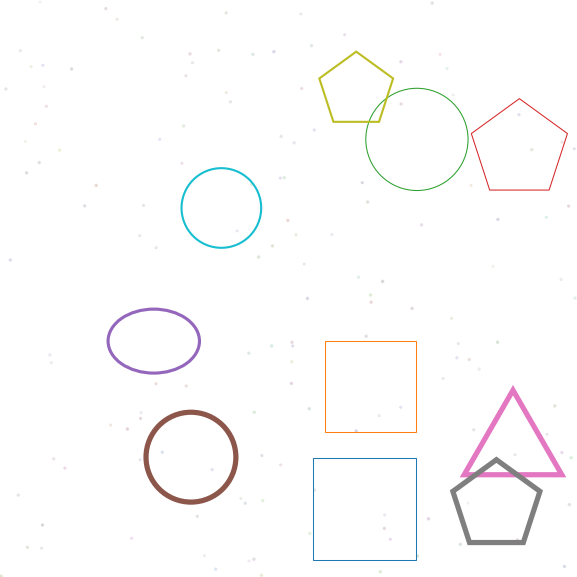[{"shape": "square", "thickness": 0.5, "radius": 0.45, "center": [0.631, 0.118]}, {"shape": "square", "thickness": 0.5, "radius": 0.39, "center": [0.641, 0.33]}, {"shape": "circle", "thickness": 0.5, "radius": 0.44, "center": [0.722, 0.758]}, {"shape": "pentagon", "thickness": 0.5, "radius": 0.44, "center": [0.899, 0.741]}, {"shape": "oval", "thickness": 1.5, "radius": 0.4, "center": [0.266, 0.408]}, {"shape": "circle", "thickness": 2.5, "radius": 0.39, "center": [0.331, 0.208]}, {"shape": "triangle", "thickness": 2.5, "radius": 0.49, "center": [0.888, 0.226]}, {"shape": "pentagon", "thickness": 2.5, "radius": 0.4, "center": [0.86, 0.124]}, {"shape": "pentagon", "thickness": 1, "radius": 0.34, "center": [0.617, 0.843]}, {"shape": "circle", "thickness": 1, "radius": 0.34, "center": [0.383, 0.639]}]